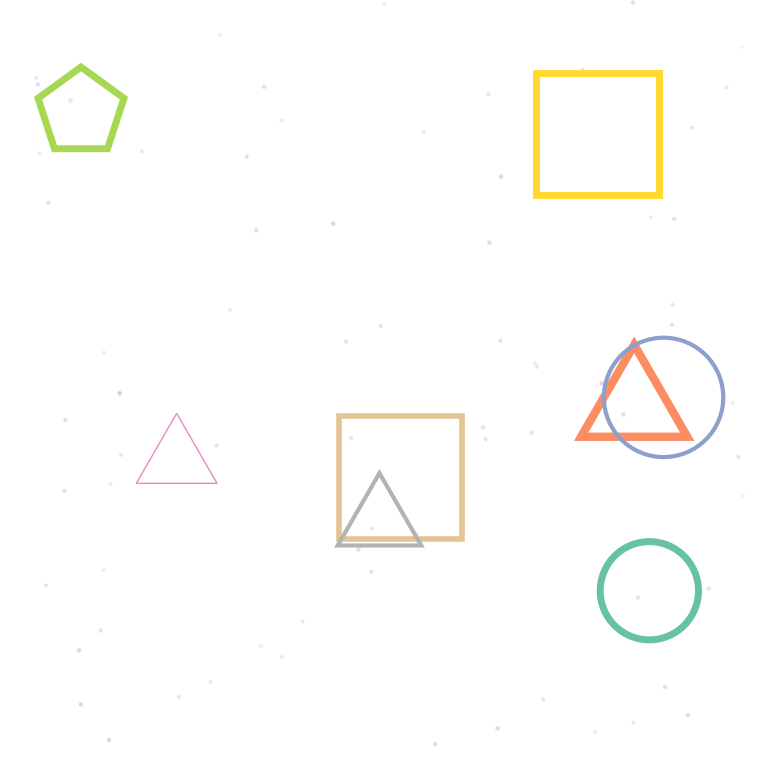[{"shape": "circle", "thickness": 2.5, "radius": 0.32, "center": [0.843, 0.233]}, {"shape": "triangle", "thickness": 3, "radius": 0.4, "center": [0.824, 0.473]}, {"shape": "circle", "thickness": 1.5, "radius": 0.39, "center": [0.862, 0.484]}, {"shape": "triangle", "thickness": 0.5, "radius": 0.3, "center": [0.229, 0.403]}, {"shape": "pentagon", "thickness": 2.5, "radius": 0.29, "center": [0.105, 0.854]}, {"shape": "square", "thickness": 2.5, "radius": 0.4, "center": [0.776, 0.826]}, {"shape": "square", "thickness": 2, "radius": 0.4, "center": [0.52, 0.379]}, {"shape": "triangle", "thickness": 1.5, "radius": 0.31, "center": [0.493, 0.323]}]